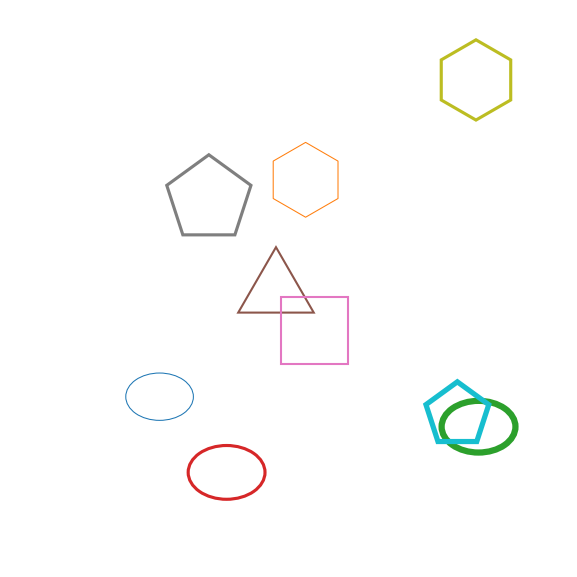[{"shape": "oval", "thickness": 0.5, "radius": 0.29, "center": [0.276, 0.312]}, {"shape": "hexagon", "thickness": 0.5, "radius": 0.32, "center": [0.529, 0.688]}, {"shape": "oval", "thickness": 3, "radius": 0.32, "center": [0.829, 0.26]}, {"shape": "oval", "thickness": 1.5, "radius": 0.33, "center": [0.392, 0.181]}, {"shape": "triangle", "thickness": 1, "radius": 0.38, "center": [0.478, 0.496]}, {"shape": "square", "thickness": 1, "radius": 0.29, "center": [0.545, 0.427]}, {"shape": "pentagon", "thickness": 1.5, "radius": 0.38, "center": [0.362, 0.654]}, {"shape": "hexagon", "thickness": 1.5, "radius": 0.35, "center": [0.824, 0.861]}, {"shape": "pentagon", "thickness": 2.5, "radius": 0.29, "center": [0.792, 0.281]}]